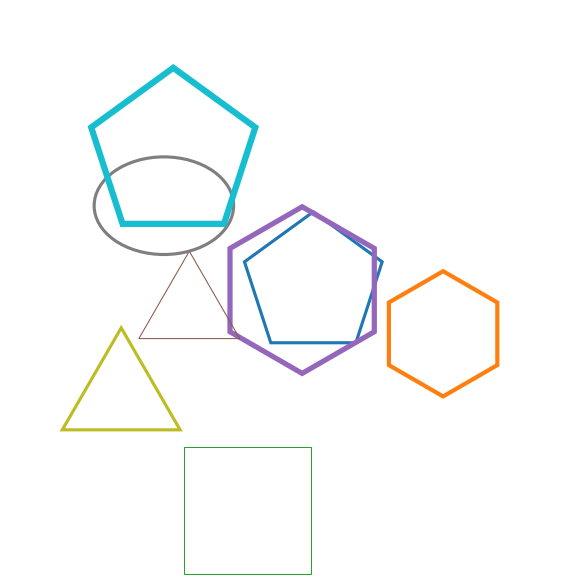[{"shape": "pentagon", "thickness": 1.5, "radius": 0.63, "center": [0.543, 0.507]}, {"shape": "hexagon", "thickness": 2, "radius": 0.54, "center": [0.767, 0.421]}, {"shape": "square", "thickness": 0.5, "radius": 0.55, "center": [0.429, 0.115]}, {"shape": "hexagon", "thickness": 2.5, "radius": 0.72, "center": [0.523, 0.497]}, {"shape": "triangle", "thickness": 0.5, "radius": 0.5, "center": [0.328, 0.463]}, {"shape": "oval", "thickness": 1.5, "radius": 0.6, "center": [0.284, 0.643]}, {"shape": "triangle", "thickness": 1.5, "radius": 0.59, "center": [0.21, 0.314]}, {"shape": "pentagon", "thickness": 3, "radius": 0.75, "center": [0.3, 0.732]}]